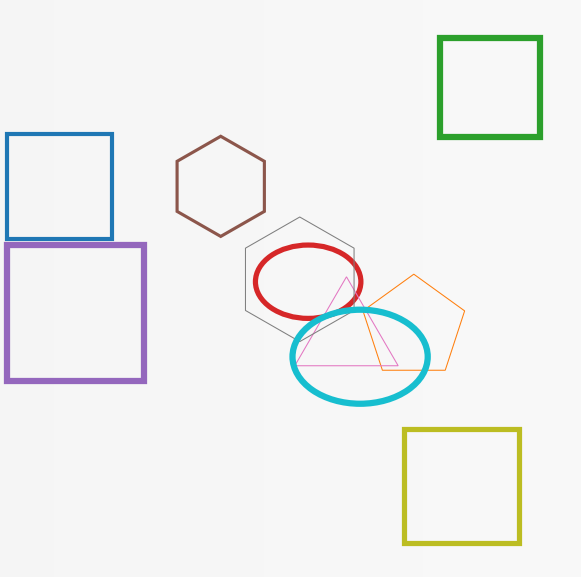[{"shape": "square", "thickness": 2, "radius": 0.45, "center": [0.103, 0.676]}, {"shape": "pentagon", "thickness": 0.5, "radius": 0.46, "center": [0.712, 0.432]}, {"shape": "square", "thickness": 3, "radius": 0.43, "center": [0.843, 0.848]}, {"shape": "oval", "thickness": 2.5, "radius": 0.45, "center": [0.53, 0.511]}, {"shape": "square", "thickness": 3, "radius": 0.59, "center": [0.13, 0.457]}, {"shape": "hexagon", "thickness": 1.5, "radius": 0.43, "center": [0.38, 0.676]}, {"shape": "triangle", "thickness": 0.5, "radius": 0.51, "center": [0.596, 0.417]}, {"shape": "hexagon", "thickness": 0.5, "radius": 0.54, "center": [0.516, 0.515]}, {"shape": "square", "thickness": 2.5, "radius": 0.49, "center": [0.794, 0.157]}, {"shape": "oval", "thickness": 3, "radius": 0.58, "center": [0.62, 0.381]}]